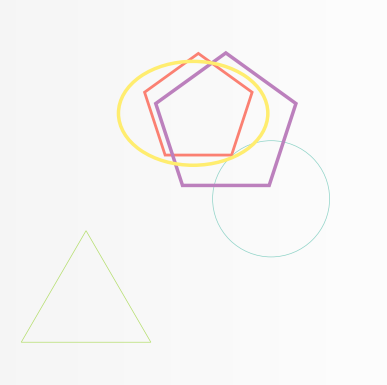[{"shape": "circle", "thickness": 0.5, "radius": 0.75, "center": [0.7, 0.484]}, {"shape": "pentagon", "thickness": 2, "radius": 0.73, "center": [0.512, 0.715]}, {"shape": "triangle", "thickness": 0.5, "radius": 0.97, "center": [0.222, 0.208]}, {"shape": "pentagon", "thickness": 2.5, "radius": 0.95, "center": [0.583, 0.672]}, {"shape": "oval", "thickness": 2.5, "radius": 0.96, "center": [0.498, 0.706]}]